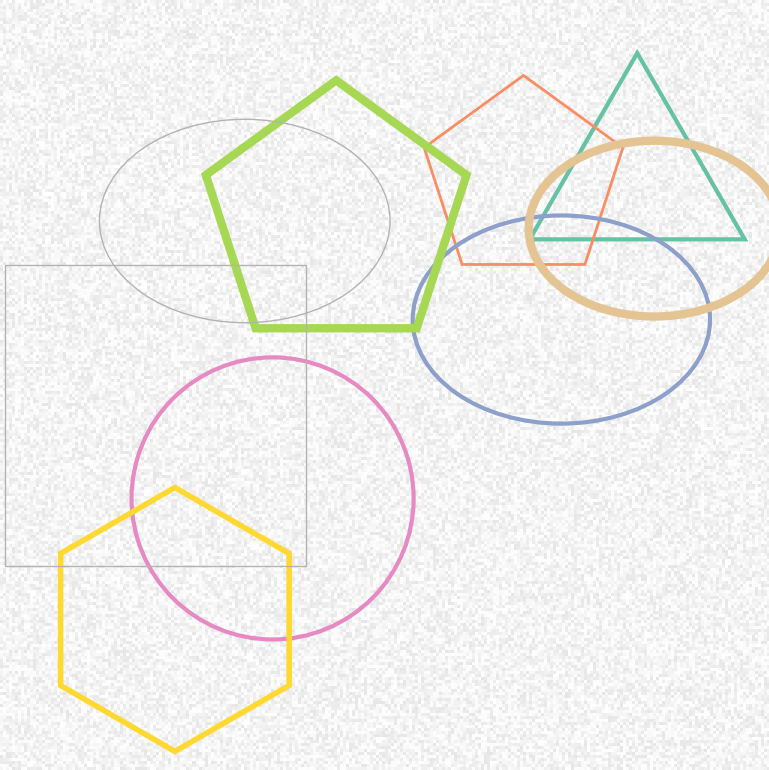[{"shape": "triangle", "thickness": 1.5, "radius": 0.81, "center": [0.828, 0.77]}, {"shape": "pentagon", "thickness": 1, "radius": 0.68, "center": [0.68, 0.766]}, {"shape": "oval", "thickness": 1.5, "radius": 0.97, "center": [0.729, 0.585]}, {"shape": "circle", "thickness": 1.5, "radius": 0.92, "center": [0.354, 0.353]}, {"shape": "pentagon", "thickness": 3, "radius": 0.89, "center": [0.437, 0.718]}, {"shape": "hexagon", "thickness": 2, "radius": 0.86, "center": [0.227, 0.196]}, {"shape": "oval", "thickness": 3, "radius": 0.82, "center": [0.85, 0.703]}, {"shape": "oval", "thickness": 0.5, "radius": 0.94, "center": [0.318, 0.713]}, {"shape": "square", "thickness": 0.5, "radius": 0.98, "center": [0.202, 0.46]}]